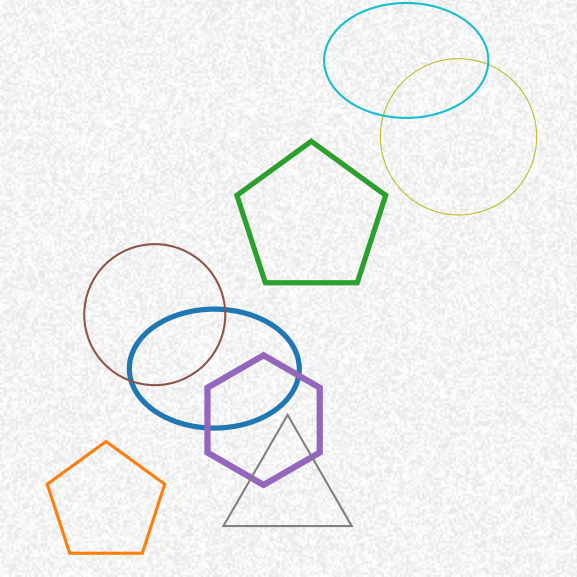[{"shape": "oval", "thickness": 2.5, "radius": 0.74, "center": [0.371, 0.361]}, {"shape": "pentagon", "thickness": 1.5, "radius": 0.53, "center": [0.184, 0.128]}, {"shape": "pentagon", "thickness": 2.5, "radius": 0.68, "center": [0.539, 0.619]}, {"shape": "hexagon", "thickness": 3, "radius": 0.56, "center": [0.456, 0.272]}, {"shape": "circle", "thickness": 1, "radius": 0.61, "center": [0.268, 0.454]}, {"shape": "triangle", "thickness": 1, "radius": 0.64, "center": [0.498, 0.152]}, {"shape": "circle", "thickness": 0.5, "radius": 0.68, "center": [0.794, 0.762]}, {"shape": "oval", "thickness": 1, "radius": 0.71, "center": [0.703, 0.894]}]